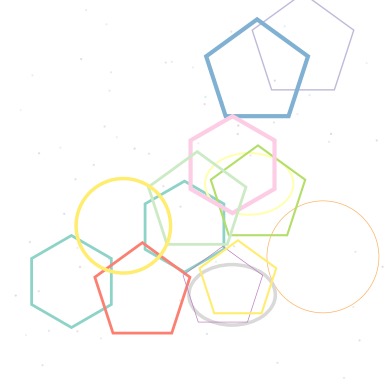[{"shape": "hexagon", "thickness": 2, "radius": 0.6, "center": [0.186, 0.269]}, {"shape": "hexagon", "thickness": 2, "radius": 0.59, "center": [0.479, 0.411]}, {"shape": "oval", "thickness": 1.5, "radius": 0.57, "center": [0.647, 0.522]}, {"shape": "pentagon", "thickness": 1, "radius": 0.69, "center": [0.787, 0.879]}, {"shape": "pentagon", "thickness": 2, "radius": 0.65, "center": [0.37, 0.24]}, {"shape": "pentagon", "thickness": 3, "radius": 0.69, "center": [0.668, 0.811]}, {"shape": "circle", "thickness": 0.5, "radius": 0.73, "center": [0.839, 0.333]}, {"shape": "pentagon", "thickness": 1.5, "radius": 0.64, "center": [0.67, 0.493]}, {"shape": "hexagon", "thickness": 3, "radius": 0.63, "center": [0.604, 0.572]}, {"shape": "oval", "thickness": 2.5, "radius": 0.56, "center": [0.603, 0.234]}, {"shape": "pentagon", "thickness": 0.5, "radius": 0.54, "center": [0.579, 0.251]}, {"shape": "pentagon", "thickness": 2, "radius": 0.67, "center": [0.512, 0.473]}, {"shape": "circle", "thickness": 2.5, "radius": 0.61, "center": [0.32, 0.414]}, {"shape": "pentagon", "thickness": 1.5, "radius": 0.52, "center": [0.618, 0.271]}]